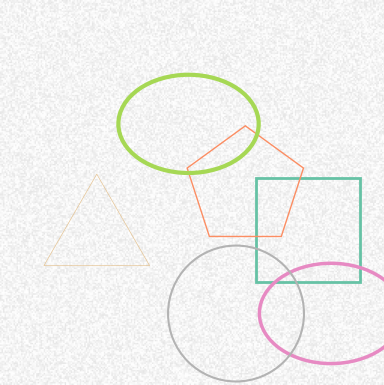[{"shape": "square", "thickness": 2, "radius": 0.67, "center": [0.799, 0.403]}, {"shape": "pentagon", "thickness": 1, "radius": 0.79, "center": [0.637, 0.514]}, {"shape": "oval", "thickness": 2.5, "radius": 0.93, "center": [0.86, 0.186]}, {"shape": "oval", "thickness": 3, "radius": 0.91, "center": [0.49, 0.678]}, {"shape": "triangle", "thickness": 0.5, "radius": 0.79, "center": [0.251, 0.389]}, {"shape": "circle", "thickness": 1.5, "radius": 0.88, "center": [0.613, 0.186]}]